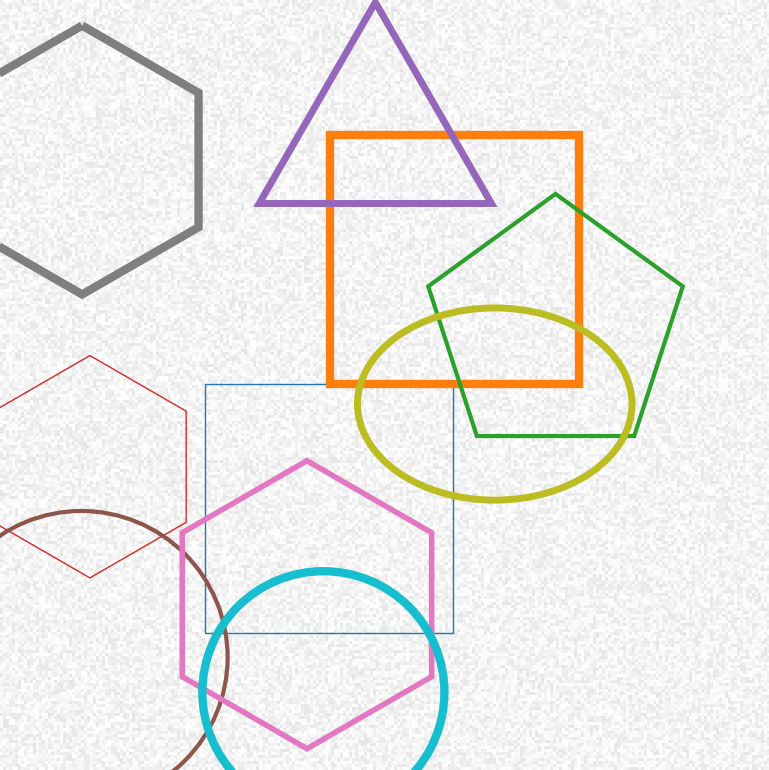[{"shape": "square", "thickness": 0.5, "radius": 0.81, "center": [0.427, 0.34]}, {"shape": "square", "thickness": 3, "radius": 0.81, "center": [0.59, 0.663]}, {"shape": "pentagon", "thickness": 1.5, "radius": 0.87, "center": [0.721, 0.574]}, {"shape": "hexagon", "thickness": 0.5, "radius": 0.72, "center": [0.117, 0.394]}, {"shape": "triangle", "thickness": 2.5, "radius": 0.87, "center": [0.487, 0.823]}, {"shape": "circle", "thickness": 1.5, "radius": 0.95, "center": [0.106, 0.146]}, {"shape": "hexagon", "thickness": 2, "radius": 0.94, "center": [0.399, 0.215]}, {"shape": "hexagon", "thickness": 3, "radius": 0.87, "center": [0.107, 0.792]}, {"shape": "oval", "thickness": 2.5, "radius": 0.89, "center": [0.643, 0.475]}, {"shape": "circle", "thickness": 3, "radius": 0.79, "center": [0.42, 0.101]}]